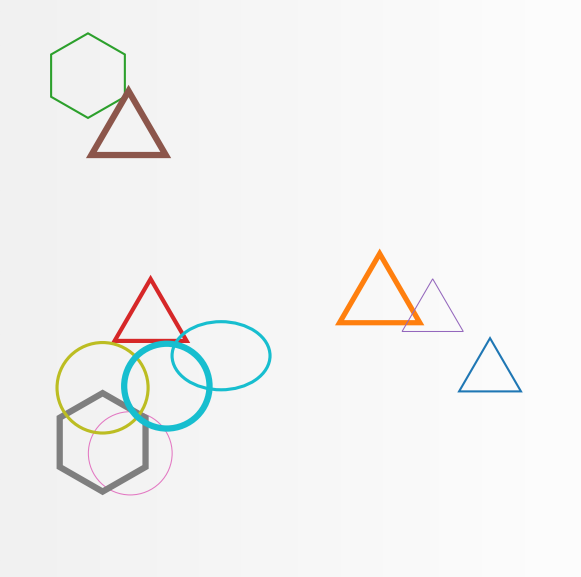[{"shape": "triangle", "thickness": 1, "radius": 0.31, "center": [0.843, 0.352]}, {"shape": "triangle", "thickness": 2.5, "radius": 0.4, "center": [0.653, 0.48]}, {"shape": "hexagon", "thickness": 1, "radius": 0.37, "center": [0.151, 0.868]}, {"shape": "triangle", "thickness": 2, "radius": 0.36, "center": [0.259, 0.445]}, {"shape": "triangle", "thickness": 0.5, "radius": 0.3, "center": [0.744, 0.456]}, {"shape": "triangle", "thickness": 3, "radius": 0.37, "center": [0.221, 0.768]}, {"shape": "circle", "thickness": 0.5, "radius": 0.36, "center": [0.224, 0.214]}, {"shape": "hexagon", "thickness": 3, "radius": 0.43, "center": [0.177, 0.233]}, {"shape": "circle", "thickness": 1.5, "radius": 0.39, "center": [0.176, 0.328]}, {"shape": "oval", "thickness": 1.5, "radius": 0.42, "center": [0.38, 0.383]}, {"shape": "circle", "thickness": 3, "radius": 0.37, "center": [0.287, 0.331]}]